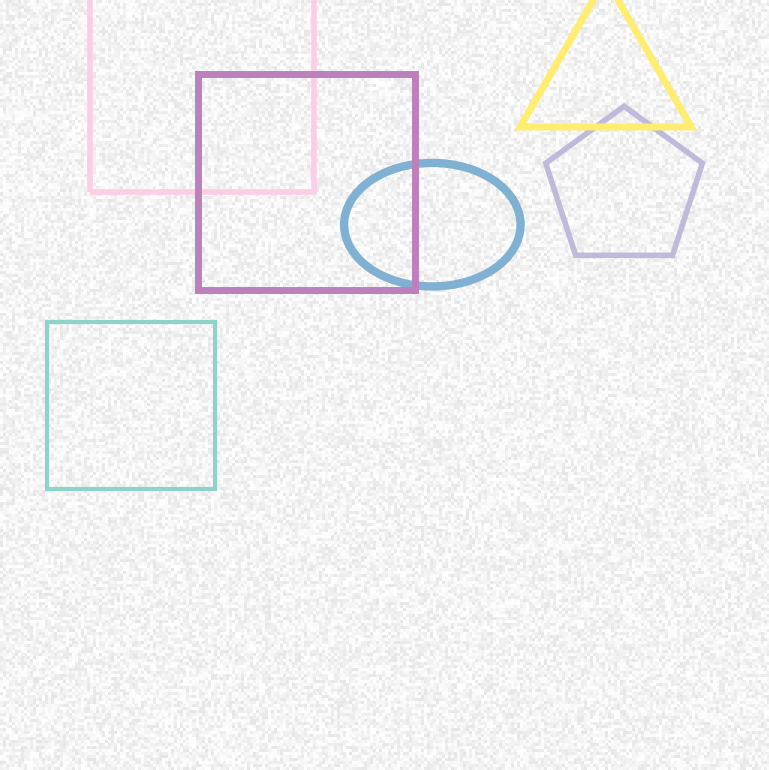[{"shape": "square", "thickness": 1.5, "radius": 0.55, "center": [0.17, 0.473]}, {"shape": "pentagon", "thickness": 2, "radius": 0.54, "center": [0.811, 0.755]}, {"shape": "oval", "thickness": 3, "radius": 0.57, "center": [0.561, 0.708]}, {"shape": "square", "thickness": 2, "radius": 0.73, "center": [0.262, 0.897]}, {"shape": "square", "thickness": 2.5, "radius": 0.7, "center": [0.398, 0.764]}, {"shape": "triangle", "thickness": 2.5, "radius": 0.64, "center": [0.787, 0.899]}]